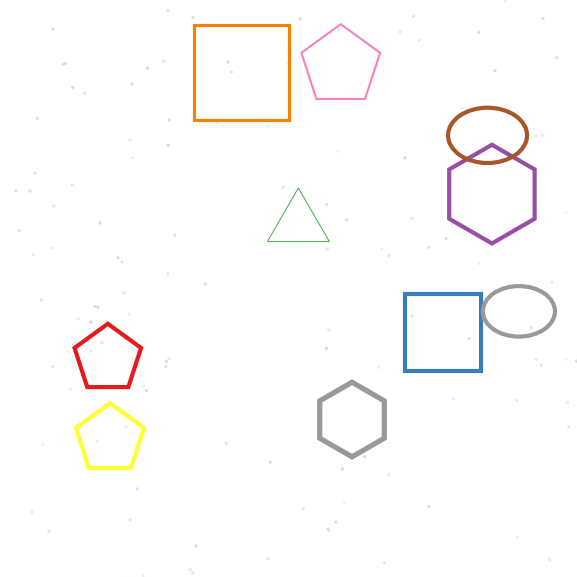[{"shape": "pentagon", "thickness": 2, "radius": 0.3, "center": [0.187, 0.378]}, {"shape": "square", "thickness": 2, "radius": 0.33, "center": [0.767, 0.423]}, {"shape": "triangle", "thickness": 0.5, "radius": 0.31, "center": [0.517, 0.612]}, {"shape": "hexagon", "thickness": 2, "radius": 0.43, "center": [0.852, 0.663]}, {"shape": "square", "thickness": 1.5, "radius": 0.41, "center": [0.418, 0.874]}, {"shape": "pentagon", "thickness": 2, "radius": 0.31, "center": [0.19, 0.239]}, {"shape": "oval", "thickness": 2, "radius": 0.34, "center": [0.844, 0.765]}, {"shape": "pentagon", "thickness": 1, "radius": 0.36, "center": [0.59, 0.886]}, {"shape": "hexagon", "thickness": 2.5, "radius": 0.32, "center": [0.61, 0.273]}, {"shape": "oval", "thickness": 2, "radius": 0.31, "center": [0.899, 0.46]}]